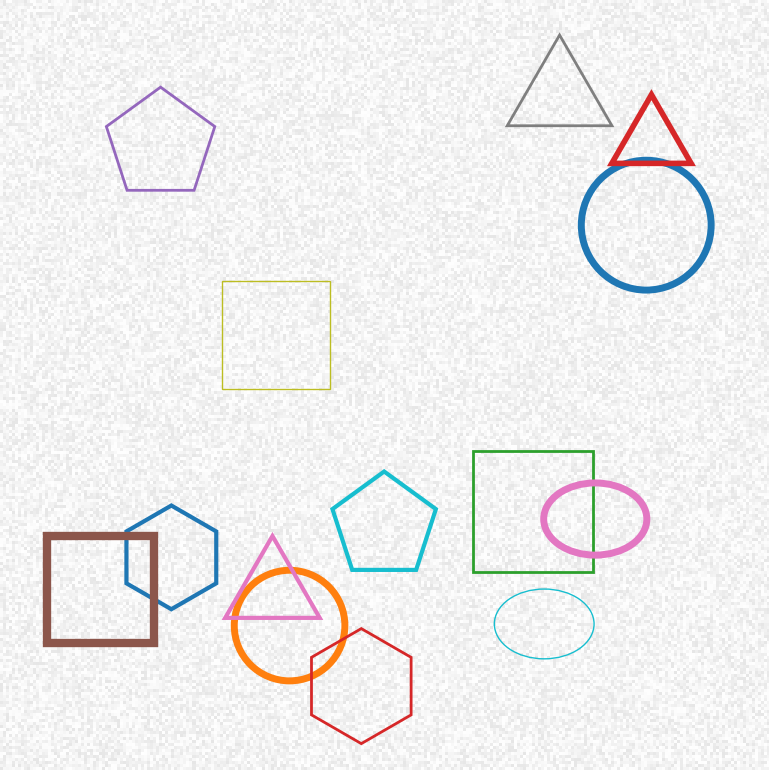[{"shape": "hexagon", "thickness": 1.5, "radius": 0.34, "center": [0.223, 0.276]}, {"shape": "circle", "thickness": 2.5, "radius": 0.42, "center": [0.839, 0.708]}, {"shape": "circle", "thickness": 2.5, "radius": 0.36, "center": [0.376, 0.188]}, {"shape": "square", "thickness": 1, "radius": 0.39, "center": [0.692, 0.336]}, {"shape": "hexagon", "thickness": 1, "radius": 0.37, "center": [0.469, 0.109]}, {"shape": "triangle", "thickness": 2, "radius": 0.3, "center": [0.846, 0.818]}, {"shape": "pentagon", "thickness": 1, "radius": 0.37, "center": [0.209, 0.813]}, {"shape": "square", "thickness": 3, "radius": 0.35, "center": [0.13, 0.234]}, {"shape": "oval", "thickness": 2.5, "radius": 0.33, "center": [0.773, 0.326]}, {"shape": "triangle", "thickness": 1.5, "radius": 0.35, "center": [0.354, 0.233]}, {"shape": "triangle", "thickness": 1, "radius": 0.39, "center": [0.727, 0.876]}, {"shape": "square", "thickness": 0.5, "radius": 0.35, "center": [0.358, 0.565]}, {"shape": "pentagon", "thickness": 1.5, "radius": 0.35, "center": [0.499, 0.317]}, {"shape": "oval", "thickness": 0.5, "radius": 0.32, "center": [0.707, 0.19]}]